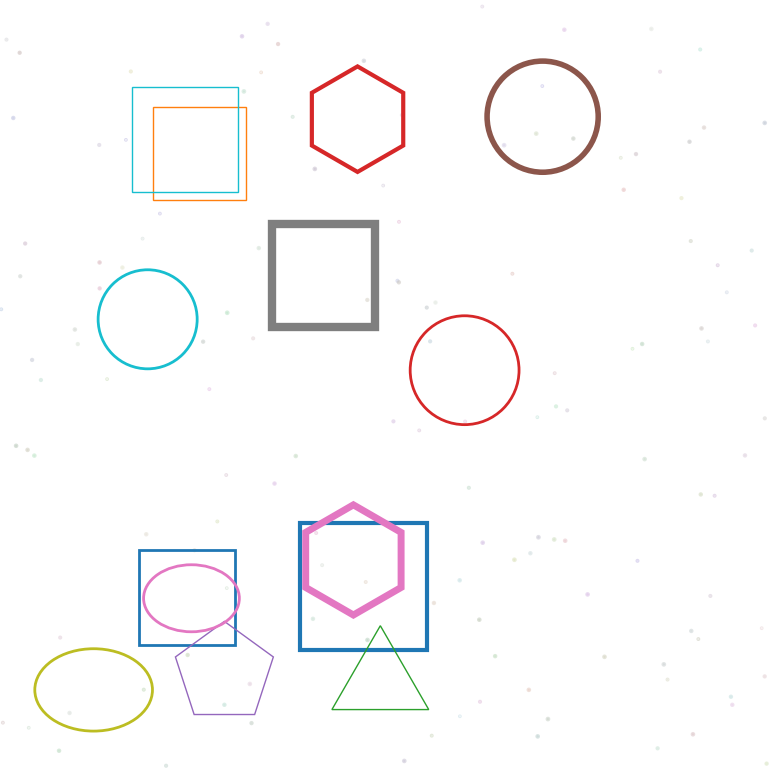[{"shape": "square", "thickness": 1, "radius": 0.31, "center": [0.243, 0.224]}, {"shape": "square", "thickness": 1.5, "radius": 0.41, "center": [0.472, 0.238]}, {"shape": "square", "thickness": 0.5, "radius": 0.3, "center": [0.259, 0.8]}, {"shape": "triangle", "thickness": 0.5, "radius": 0.36, "center": [0.494, 0.115]}, {"shape": "hexagon", "thickness": 1.5, "radius": 0.34, "center": [0.464, 0.845]}, {"shape": "circle", "thickness": 1, "radius": 0.35, "center": [0.603, 0.519]}, {"shape": "pentagon", "thickness": 0.5, "radius": 0.33, "center": [0.291, 0.126]}, {"shape": "circle", "thickness": 2, "radius": 0.36, "center": [0.705, 0.848]}, {"shape": "hexagon", "thickness": 2.5, "radius": 0.36, "center": [0.459, 0.273]}, {"shape": "oval", "thickness": 1, "radius": 0.31, "center": [0.249, 0.223]}, {"shape": "square", "thickness": 3, "radius": 0.33, "center": [0.421, 0.642]}, {"shape": "oval", "thickness": 1, "radius": 0.38, "center": [0.122, 0.104]}, {"shape": "square", "thickness": 0.5, "radius": 0.34, "center": [0.24, 0.819]}, {"shape": "circle", "thickness": 1, "radius": 0.32, "center": [0.192, 0.585]}]